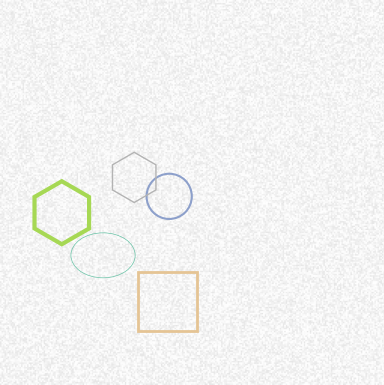[{"shape": "oval", "thickness": 0.5, "radius": 0.42, "center": [0.268, 0.337]}, {"shape": "circle", "thickness": 1.5, "radius": 0.29, "center": [0.439, 0.49]}, {"shape": "hexagon", "thickness": 3, "radius": 0.41, "center": [0.161, 0.447]}, {"shape": "square", "thickness": 2, "radius": 0.39, "center": [0.435, 0.217]}, {"shape": "hexagon", "thickness": 1, "radius": 0.33, "center": [0.349, 0.539]}]